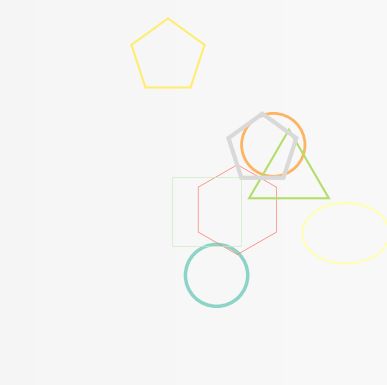[{"shape": "circle", "thickness": 2.5, "radius": 0.4, "center": [0.559, 0.285]}, {"shape": "oval", "thickness": 1.5, "radius": 0.56, "center": [0.892, 0.394]}, {"shape": "hexagon", "thickness": 0.5, "radius": 0.58, "center": [0.613, 0.455]}, {"shape": "circle", "thickness": 2, "radius": 0.41, "center": [0.705, 0.624]}, {"shape": "triangle", "thickness": 1.5, "radius": 0.59, "center": [0.746, 0.544]}, {"shape": "pentagon", "thickness": 3, "radius": 0.46, "center": [0.677, 0.613]}, {"shape": "square", "thickness": 0.5, "radius": 0.45, "center": [0.532, 0.45]}, {"shape": "pentagon", "thickness": 1.5, "radius": 0.5, "center": [0.434, 0.853]}]